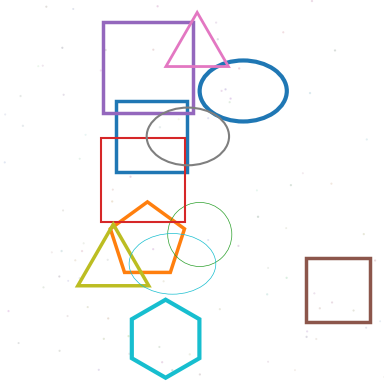[{"shape": "oval", "thickness": 3, "radius": 0.57, "center": [0.632, 0.764]}, {"shape": "square", "thickness": 2.5, "radius": 0.46, "center": [0.393, 0.645]}, {"shape": "pentagon", "thickness": 2.5, "radius": 0.51, "center": [0.383, 0.374]}, {"shape": "circle", "thickness": 0.5, "radius": 0.42, "center": [0.519, 0.391]}, {"shape": "square", "thickness": 1.5, "radius": 0.54, "center": [0.371, 0.533]}, {"shape": "square", "thickness": 2.5, "radius": 0.59, "center": [0.385, 0.824]}, {"shape": "square", "thickness": 2.5, "radius": 0.41, "center": [0.878, 0.247]}, {"shape": "triangle", "thickness": 2, "radius": 0.47, "center": [0.512, 0.874]}, {"shape": "oval", "thickness": 1.5, "radius": 0.53, "center": [0.488, 0.646]}, {"shape": "triangle", "thickness": 2.5, "radius": 0.53, "center": [0.294, 0.311]}, {"shape": "hexagon", "thickness": 3, "radius": 0.51, "center": [0.43, 0.12]}, {"shape": "oval", "thickness": 0.5, "radius": 0.56, "center": [0.448, 0.315]}]